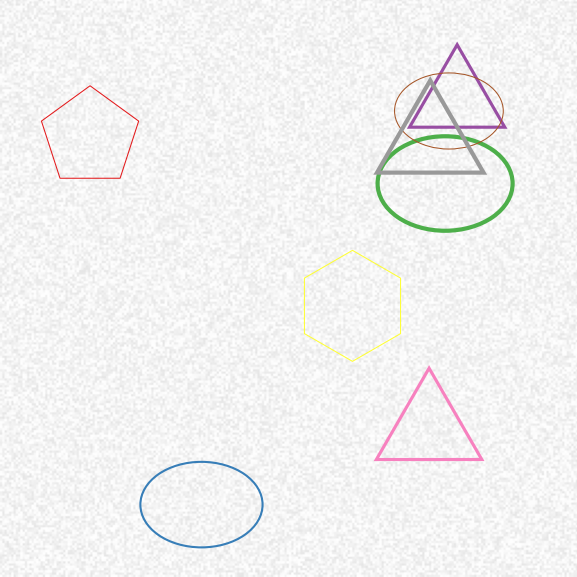[{"shape": "pentagon", "thickness": 0.5, "radius": 0.44, "center": [0.156, 0.762]}, {"shape": "oval", "thickness": 1, "radius": 0.53, "center": [0.349, 0.125]}, {"shape": "oval", "thickness": 2, "radius": 0.58, "center": [0.771, 0.681]}, {"shape": "triangle", "thickness": 1.5, "radius": 0.48, "center": [0.792, 0.826]}, {"shape": "hexagon", "thickness": 0.5, "radius": 0.48, "center": [0.61, 0.47]}, {"shape": "oval", "thickness": 0.5, "radius": 0.47, "center": [0.777, 0.807]}, {"shape": "triangle", "thickness": 1.5, "radius": 0.53, "center": [0.743, 0.256]}, {"shape": "triangle", "thickness": 2, "radius": 0.53, "center": [0.745, 0.753]}]